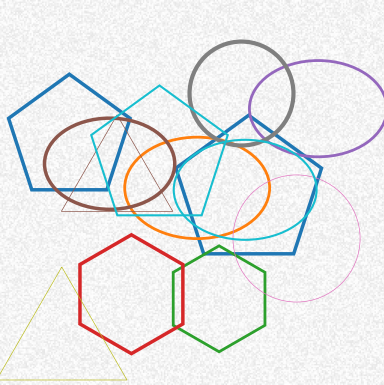[{"shape": "pentagon", "thickness": 2.5, "radius": 0.83, "center": [0.18, 0.641]}, {"shape": "pentagon", "thickness": 2.5, "radius": 0.99, "center": [0.646, 0.502]}, {"shape": "oval", "thickness": 2, "radius": 0.94, "center": [0.512, 0.512]}, {"shape": "hexagon", "thickness": 2, "radius": 0.69, "center": [0.569, 0.224]}, {"shape": "hexagon", "thickness": 2.5, "radius": 0.77, "center": [0.341, 0.236]}, {"shape": "oval", "thickness": 2, "radius": 0.89, "center": [0.826, 0.718]}, {"shape": "triangle", "thickness": 0.5, "radius": 0.84, "center": [0.304, 0.534]}, {"shape": "oval", "thickness": 2.5, "radius": 0.85, "center": [0.285, 0.575]}, {"shape": "circle", "thickness": 0.5, "radius": 0.83, "center": [0.77, 0.381]}, {"shape": "circle", "thickness": 3, "radius": 0.67, "center": [0.627, 0.757]}, {"shape": "triangle", "thickness": 0.5, "radius": 0.98, "center": [0.16, 0.111]}, {"shape": "pentagon", "thickness": 1.5, "radius": 0.93, "center": [0.414, 0.592]}, {"shape": "oval", "thickness": 1.5, "radius": 0.93, "center": [0.637, 0.507]}]